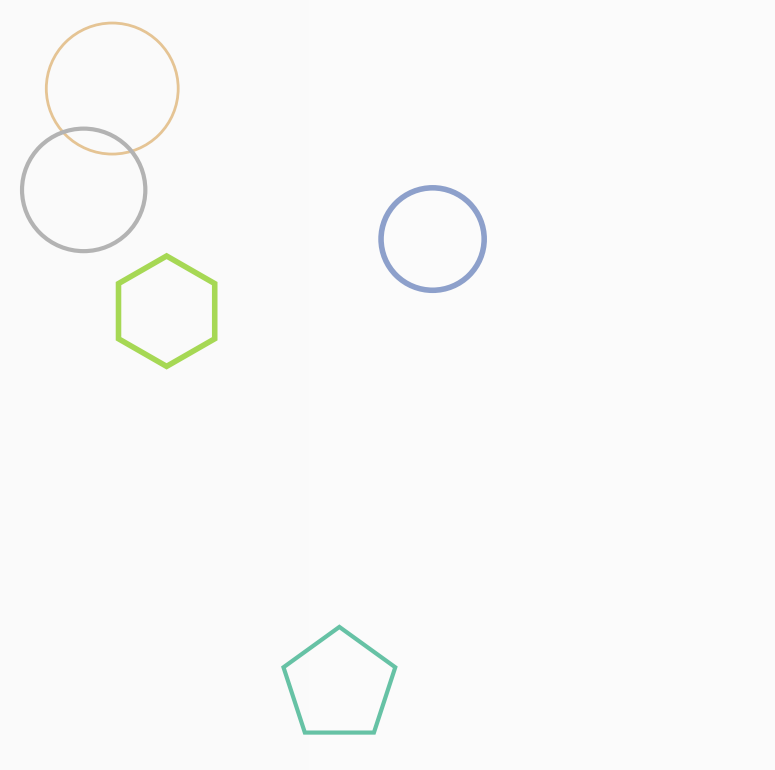[{"shape": "pentagon", "thickness": 1.5, "radius": 0.38, "center": [0.438, 0.11]}, {"shape": "circle", "thickness": 2, "radius": 0.33, "center": [0.558, 0.69]}, {"shape": "hexagon", "thickness": 2, "radius": 0.36, "center": [0.215, 0.596]}, {"shape": "circle", "thickness": 1, "radius": 0.43, "center": [0.145, 0.885]}, {"shape": "circle", "thickness": 1.5, "radius": 0.4, "center": [0.108, 0.753]}]